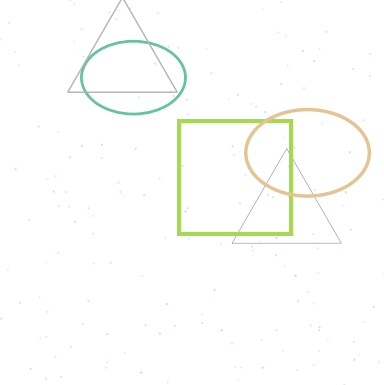[{"shape": "oval", "thickness": 2, "radius": 0.68, "center": [0.347, 0.798]}, {"shape": "triangle", "thickness": 0.5, "radius": 0.82, "center": [0.745, 0.45]}, {"shape": "square", "thickness": 3, "radius": 0.73, "center": [0.611, 0.539]}, {"shape": "oval", "thickness": 2.5, "radius": 0.8, "center": [0.799, 0.603]}, {"shape": "triangle", "thickness": 1, "radius": 0.82, "center": [0.318, 0.843]}]